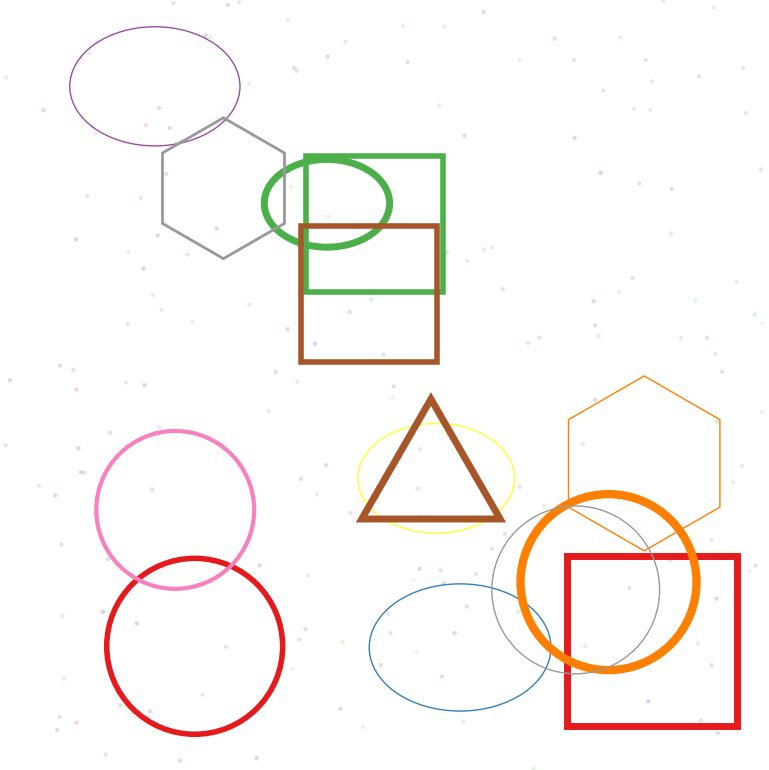[{"shape": "circle", "thickness": 2, "radius": 0.57, "center": [0.253, 0.161]}, {"shape": "square", "thickness": 2.5, "radius": 0.55, "center": [0.847, 0.167]}, {"shape": "oval", "thickness": 0.5, "radius": 0.59, "center": [0.598, 0.159]}, {"shape": "oval", "thickness": 2.5, "radius": 0.41, "center": [0.425, 0.736]}, {"shape": "square", "thickness": 2, "radius": 0.44, "center": [0.486, 0.709]}, {"shape": "oval", "thickness": 0.5, "radius": 0.55, "center": [0.201, 0.888]}, {"shape": "circle", "thickness": 3, "radius": 0.57, "center": [0.79, 0.244]}, {"shape": "hexagon", "thickness": 0.5, "radius": 0.57, "center": [0.837, 0.398]}, {"shape": "oval", "thickness": 0.5, "radius": 0.51, "center": [0.566, 0.379]}, {"shape": "triangle", "thickness": 2.5, "radius": 0.52, "center": [0.56, 0.378]}, {"shape": "square", "thickness": 2, "radius": 0.44, "center": [0.479, 0.618]}, {"shape": "circle", "thickness": 1.5, "radius": 0.51, "center": [0.228, 0.338]}, {"shape": "circle", "thickness": 0.5, "radius": 0.54, "center": [0.748, 0.234]}, {"shape": "hexagon", "thickness": 1, "radius": 0.46, "center": [0.29, 0.756]}]